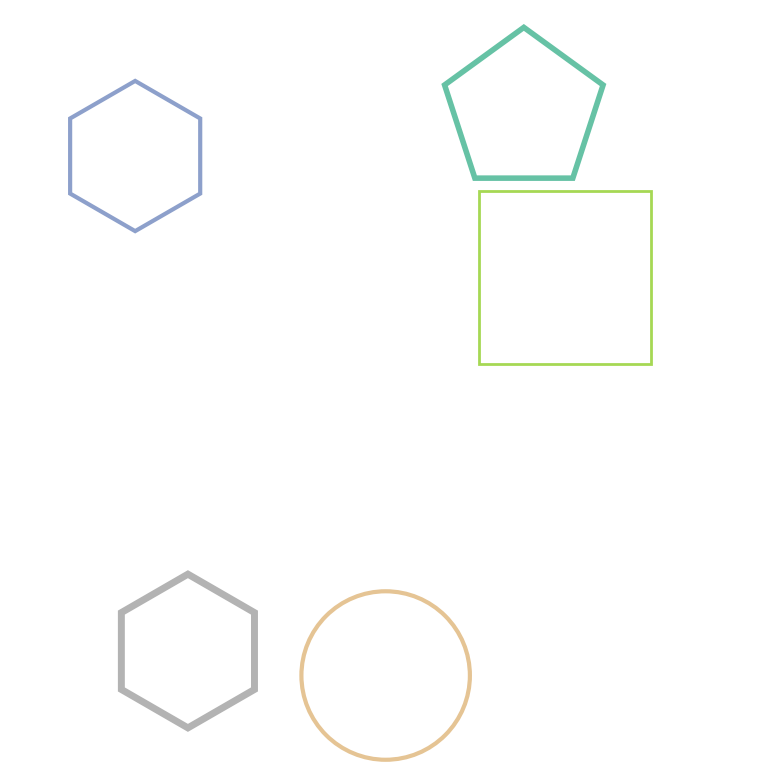[{"shape": "pentagon", "thickness": 2, "radius": 0.54, "center": [0.68, 0.856]}, {"shape": "hexagon", "thickness": 1.5, "radius": 0.49, "center": [0.176, 0.797]}, {"shape": "square", "thickness": 1, "radius": 0.56, "center": [0.734, 0.64]}, {"shape": "circle", "thickness": 1.5, "radius": 0.55, "center": [0.501, 0.123]}, {"shape": "hexagon", "thickness": 2.5, "radius": 0.5, "center": [0.244, 0.155]}]